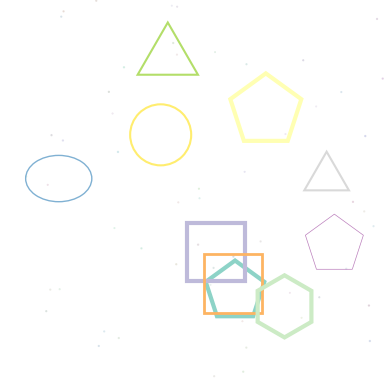[{"shape": "pentagon", "thickness": 3, "radius": 0.4, "center": [0.611, 0.243]}, {"shape": "pentagon", "thickness": 3, "radius": 0.48, "center": [0.69, 0.712]}, {"shape": "square", "thickness": 3, "radius": 0.38, "center": [0.56, 0.345]}, {"shape": "oval", "thickness": 1, "radius": 0.43, "center": [0.153, 0.536]}, {"shape": "square", "thickness": 2, "radius": 0.38, "center": [0.606, 0.264]}, {"shape": "triangle", "thickness": 1.5, "radius": 0.45, "center": [0.436, 0.851]}, {"shape": "triangle", "thickness": 1.5, "radius": 0.33, "center": [0.848, 0.539]}, {"shape": "pentagon", "thickness": 0.5, "radius": 0.4, "center": [0.869, 0.365]}, {"shape": "hexagon", "thickness": 3, "radius": 0.4, "center": [0.739, 0.204]}, {"shape": "circle", "thickness": 1.5, "radius": 0.4, "center": [0.417, 0.65]}]